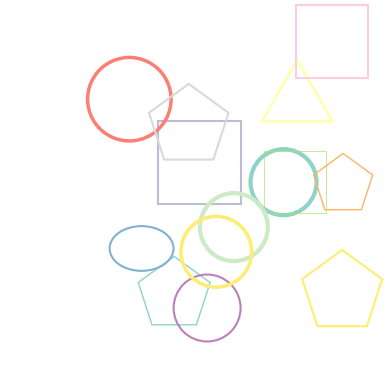[{"shape": "circle", "thickness": 3, "radius": 0.43, "center": [0.737, 0.527]}, {"shape": "pentagon", "thickness": 1, "radius": 0.49, "center": [0.452, 0.236]}, {"shape": "triangle", "thickness": 2, "radius": 0.53, "center": [0.772, 0.738]}, {"shape": "square", "thickness": 1.5, "radius": 0.54, "center": [0.518, 0.578]}, {"shape": "circle", "thickness": 2.5, "radius": 0.54, "center": [0.336, 0.742]}, {"shape": "oval", "thickness": 1.5, "radius": 0.42, "center": [0.368, 0.355]}, {"shape": "pentagon", "thickness": 1, "radius": 0.4, "center": [0.891, 0.521]}, {"shape": "square", "thickness": 0.5, "radius": 0.41, "center": [0.766, 0.528]}, {"shape": "square", "thickness": 1.5, "radius": 0.47, "center": [0.862, 0.892]}, {"shape": "pentagon", "thickness": 1.5, "radius": 0.54, "center": [0.49, 0.673]}, {"shape": "circle", "thickness": 1.5, "radius": 0.43, "center": [0.538, 0.2]}, {"shape": "circle", "thickness": 3, "radius": 0.44, "center": [0.607, 0.41]}, {"shape": "pentagon", "thickness": 1.5, "radius": 0.55, "center": [0.889, 0.241]}, {"shape": "circle", "thickness": 2.5, "radius": 0.46, "center": [0.562, 0.346]}]